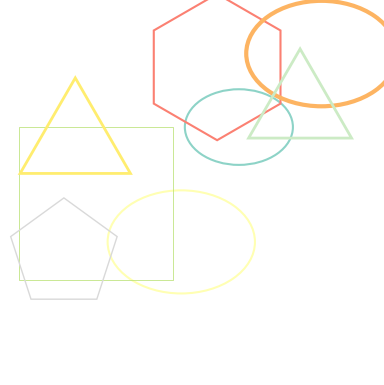[{"shape": "oval", "thickness": 1.5, "radius": 0.7, "center": [0.62, 0.67]}, {"shape": "oval", "thickness": 1.5, "radius": 0.96, "center": [0.471, 0.372]}, {"shape": "hexagon", "thickness": 1.5, "radius": 0.95, "center": [0.564, 0.826]}, {"shape": "oval", "thickness": 3, "radius": 0.98, "center": [0.835, 0.861]}, {"shape": "square", "thickness": 0.5, "radius": 1.0, "center": [0.249, 0.472]}, {"shape": "pentagon", "thickness": 1, "radius": 0.73, "center": [0.166, 0.341]}, {"shape": "triangle", "thickness": 2, "radius": 0.77, "center": [0.779, 0.719]}, {"shape": "triangle", "thickness": 2, "radius": 0.83, "center": [0.196, 0.632]}]